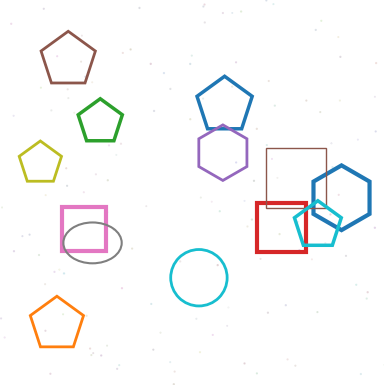[{"shape": "hexagon", "thickness": 3, "radius": 0.42, "center": [0.887, 0.486]}, {"shape": "pentagon", "thickness": 2.5, "radius": 0.38, "center": [0.583, 0.726]}, {"shape": "pentagon", "thickness": 2, "radius": 0.36, "center": [0.148, 0.158]}, {"shape": "pentagon", "thickness": 2.5, "radius": 0.3, "center": [0.26, 0.683]}, {"shape": "square", "thickness": 3, "radius": 0.31, "center": [0.732, 0.409]}, {"shape": "hexagon", "thickness": 2, "radius": 0.36, "center": [0.579, 0.603]}, {"shape": "pentagon", "thickness": 2, "radius": 0.37, "center": [0.177, 0.844]}, {"shape": "square", "thickness": 1, "radius": 0.39, "center": [0.769, 0.538]}, {"shape": "square", "thickness": 3, "radius": 0.29, "center": [0.218, 0.405]}, {"shape": "oval", "thickness": 1.5, "radius": 0.38, "center": [0.24, 0.369]}, {"shape": "pentagon", "thickness": 2, "radius": 0.29, "center": [0.105, 0.576]}, {"shape": "pentagon", "thickness": 2.5, "radius": 0.32, "center": [0.826, 0.415]}, {"shape": "circle", "thickness": 2, "radius": 0.37, "center": [0.517, 0.279]}]